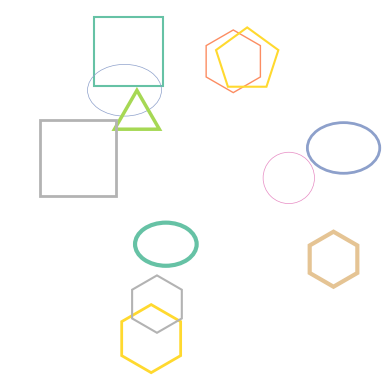[{"shape": "oval", "thickness": 3, "radius": 0.4, "center": [0.431, 0.366]}, {"shape": "square", "thickness": 1.5, "radius": 0.45, "center": [0.335, 0.866]}, {"shape": "hexagon", "thickness": 1, "radius": 0.41, "center": [0.606, 0.841]}, {"shape": "oval", "thickness": 0.5, "radius": 0.48, "center": [0.323, 0.766]}, {"shape": "oval", "thickness": 2, "radius": 0.47, "center": [0.892, 0.616]}, {"shape": "circle", "thickness": 0.5, "radius": 0.33, "center": [0.75, 0.538]}, {"shape": "triangle", "thickness": 2.5, "radius": 0.34, "center": [0.356, 0.698]}, {"shape": "hexagon", "thickness": 2, "radius": 0.44, "center": [0.393, 0.12]}, {"shape": "pentagon", "thickness": 1.5, "radius": 0.43, "center": [0.642, 0.844]}, {"shape": "hexagon", "thickness": 3, "radius": 0.36, "center": [0.866, 0.327]}, {"shape": "hexagon", "thickness": 1.5, "radius": 0.37, "center": [0.408, 0.21]}, {"shape": "square", "thickness": 2, "radius": 0.49, "center": [0.202, 0.589]}]